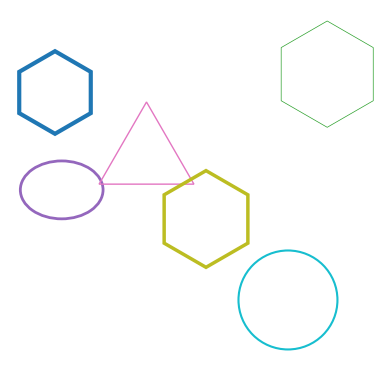[{"shape": "hexagon", "thickness": 3, "radius": 0.54, "center": [0.143, 0.76]}, {"shape": "hexagon", "thickness": 0.5, "radius": 0.69, "center": [0.85, 0.807]}, {"shape": "oval", "thickness": 2, "radius": 0.54, "center": [0.16, 0.507]}, {"shape": "triangle", "thickness": 1, "radius": 0.71, "center": [0.381, 0.593]}, {"shape": "hexagon", "thickness": 2.5, "radius": 0.63, "center": [0.535, 0.431]}, {"shape": "circle", "thickness": 1.5, "radius": 0.64, "center": [0.748, 0.221]}]